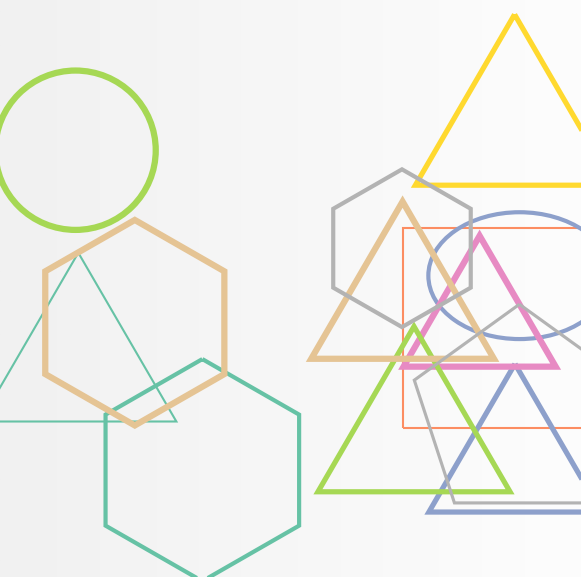[{"shape": "triangle", "thickness": 1, "radius": 0.97, "center": [0.135, 0.367]}, {"shape": "hexagon", "thickness": 2, "radius": 0.96, "center": [0.348, 0.185]}, {"shape": "square", "thickness": 1, "radius": 0.87, "center": [0.867, 0.431]}, {"shape": "oval", "thickness": 2, "radius": 0.78, "center": [0.894, 0.522]}, {"shape": "triangle", "thickness": 2.5, "radius": 0.86, "center": [0.886, 0.198]}, {"shape": "triangle", "thickness": 3, "radius": 0.76, "center": [0.825, 0.44]}, {"shape": "triangle", "thickness": 2.5, "radius": 0.95, "center": [0.712, 0.243]}, {"shape": "circle", "thickness": 3, "radius": 0.69, "center": [0.13, 0.739]}, {"shape": "triangle", "thickness": 2.5, "radius": 0.99, "center": [0.885, 0.777]}, {"shape": "triangle", "thickness": 3, "radius": 0.91, "center": [0.693, 0.469]}, {"shape": "hexagon", "thickness": 3, "radius": 0.89, "center": [0.232, 0.44]}, {"shape": "hexagon", "thickness": 2, "radius": 0.68, "center": [0.692, 0.569]}, {"shape": "pentagon", "thickness": 1.5, "radius": 0.95, "center": [0.894, 0.282]}]